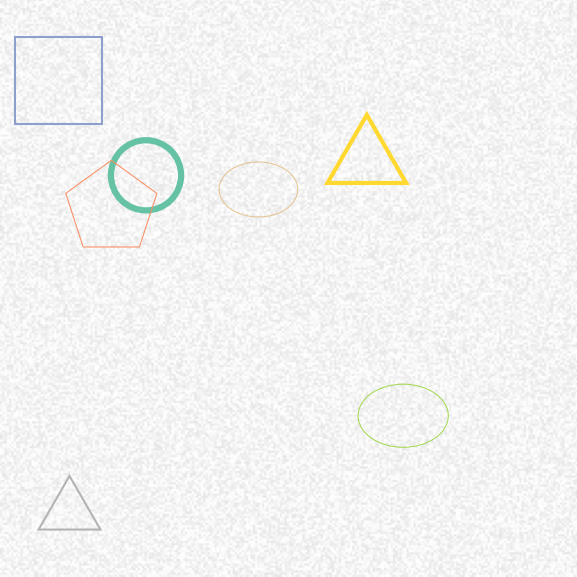[{"shape": "circle", "thickness": 3, "radius": 0.3, "center": [0.253, 0.696]}, {"shape": "pentagon", "thickness": 0.5, "radius": 0.41, "center": [0.193, 0.639]}, {"shape": "square", "thickness": 1, "radius": 0.38, "center": [0.101, 0.86]}, {"shape": "oval", "thickness": 0.5, "radius": 0.39, "center": [0.698, 0.279]}, {"shape": "triangle", "thickness": 2, "radius": 0.39, "center": [0.635, 0.722]}, {"shape": "oval", "thickness": 0.5, "radius": 0.34, "center": [0.447, 0.671]}, {"shape": "triangle", "thickness": 1, "radius": 0.31, "center": [0.12, 0.113]}]